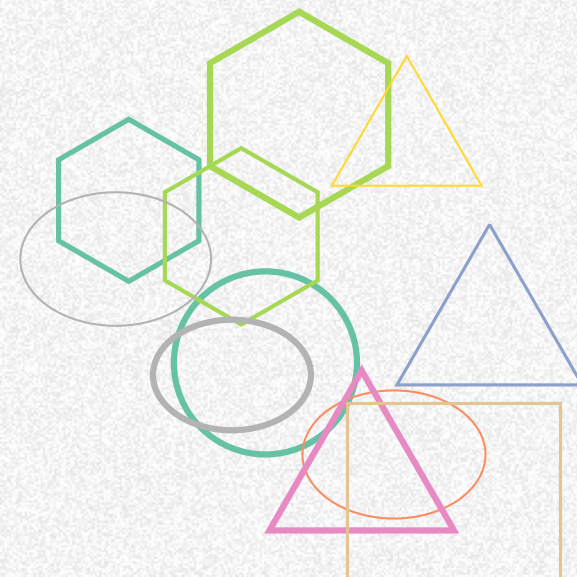[{"shape": "circle", "thickness": 3, "radius": 0.79, "center": [0.46, 0.371]}, {"shape": "hexagon", "thickness": 2.5, "radius": 0.7, "center": [0.223, 0.652]}, {"shape": "oval", "thickness": 1, "radius": 0.79, "center": [0.682, 0.212]}, {"shape": "triangle", "thickness": 1.5, "radius": 0.93, "center": [0.848, 0.425]}, {"shape": "triangle", "thickness": 3, "radius": 0.92, "center": [0.626, 0.173]}, {"shape": "hexagon", "thickness": 3, "radius": 0.89, "center": [0.518, 0.801]}, {"shape": "hexagon", "thickness": 2, "radius": 0.76, "center": [0.418, 0.59]}, {"shape": "triangle", "thickness": 1, "radius": 0.75, "center": [0.704, 0.752]}, {"shape": "square", "thickness": 1.5, "radius": 0.92, "center": [0.786, 0.118]}, {"shape": "oval", "thickness": 3, "radius": 0.68, "center": [0.402, 0.35]}, {"shape": "oval", "thickness": 1, "radius": 0.83, "center": [0.2, 0.551]}]